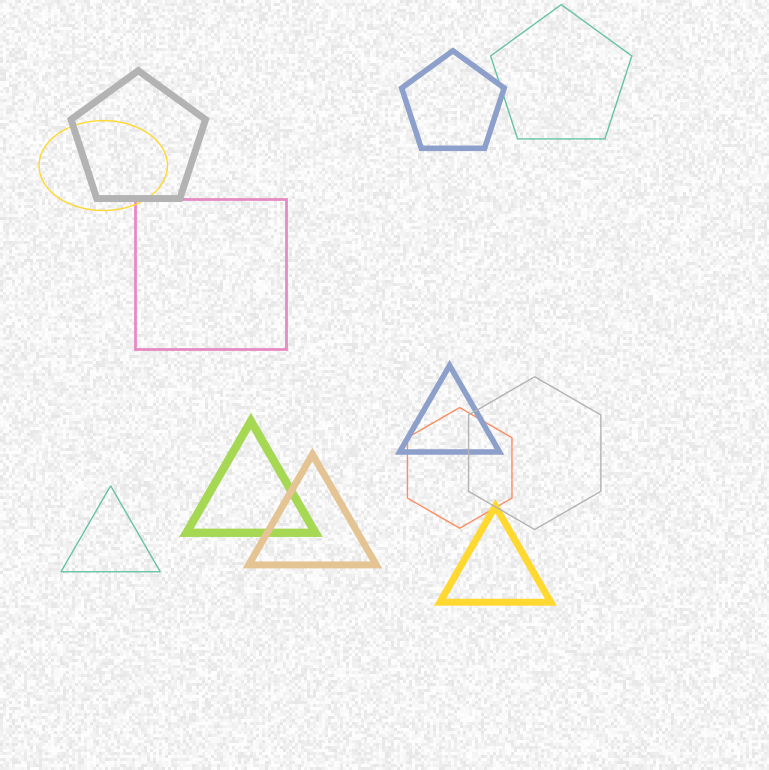[{"shape": "triangle", "thickness": 0.5, "radius": 0.37, "center": [0.144, 0.295]}, {"shape": "pentagon", "thickness": 0.5, "radius": 0.48, "center": [0.729, 0.898]}, {"shape": "hexagon", "thickness": 0.5, "radius": 0.39, "center": [0.597, 0.392]}, {"shape": "pentagon", "thickness": 2, "radius": 0.35, "center": [0.588, 0.864]}, {"shape": "triangle", "thickness": 2, "radius": 0.37, "center": [0.584, 0.45]}, {"shape": "square", "thickness": 1, "radius": 0.49, "center": [0.274, 0.644]}, {"shape": "triangle", "thickness": 3, "radius": 0.48, "center": [0.326, 0.356]}, {"shape": "triangle", "thickness": 2.5, "radius": 0.42, "center": [0.643, 0.259]}, {"shape": "oval", "thickness": 0.5, "radius": 0.42, "center": [0.134, 0.785]}, {"shape": "triangle", "thickness": 2.5, "radius": 0.48, "center": [0.406, 0.314]}, {"shape": "hexagon", "thickness": 0.5, "radius": 0.5, "center": [0.694, 0.412]}, {"shape": "pentagon", "thickness": 2.5, "radius": 0.46, "center": [0.18, 0.816]}]